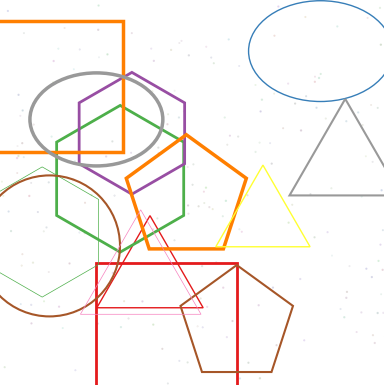[{"shape": "square", "thickness": 2, "radius": 0.92, "center": [0.432, 0.132]}, {"shape": "triangle", "thickness": 1, "radius": 0.8, "center": [0.39, 0.28]}, {"shape": "oval", "thickness": 1, "radius": 0.93, "center": [0.833, 0.867]}, {"shape": "hexagon", "thickness": 0.5, "radius": 0.85, "center": [0.11, 0.397]}, {"shape": "hexagon", "thickness": 2, "radius": 0.95, "center": [0.312, 0.536]}, {"shape": "hexagon", "thickness": 2, "radius": 0.79, "center": [0.343, 0.654]}, {"shape": "square", "thickness": 2.5, "radius": 0.85, "center": [0.149, 0.776]}, {"shape": "pentagon", "thickness": 2.5, "radius": 0.82, "center": [0.484, 0.486]}, {"shape": "triangle", "thickness": 1, "radius": 0.71, "center": [0.683, 0.43]}, {"shape": "pentagon", "thickness": 1.5, "radius": 0.77, "center": [0.615, 0.158]}, {"shape": "circle", "thickness": 1.5, "radius": 0.92, "center": [0.129, 0.361]}, {"shape": "triangle", "thickness": 0.5, "radius": 0.9, "center": [0.365, 0.274]}, {"shape": "triangle", "thickness": 1.5, "radius": 0.84, "center": [0.897, 0.576]}, {"shape": "oval", "thickness": 2.5, "radius": 0.86, "center": [0.25, 0.69]}]